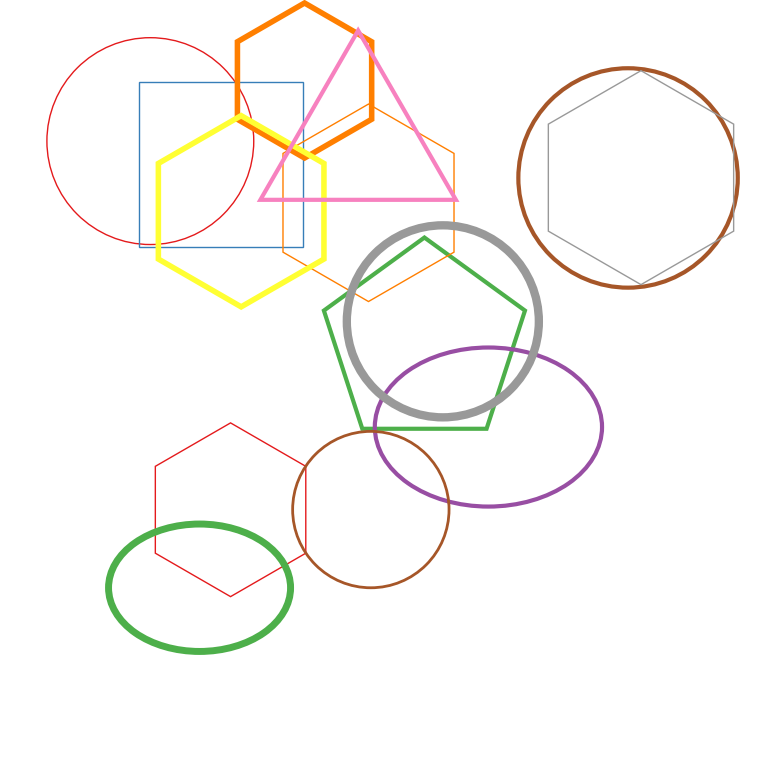[{"shape": "circle", "thickness": 0.5, "radius": 0.67, "center": [0.195, 0.817]}, {"shape": "hexagon", "thickness": 0.5, "radius": 0.56, "center": [0.299, 0.338]}, {"shape": "square", "thickness": 0.5, "radius": 0.54, "center": [0.287, 0.786]}, {"shape": "pentagon", "thickness": 1.5, "radius": 0.69, "center": [0.551, 0.554]}, {"shape": "oval", "thickness": 2.5, "radius": 0.59, "center": [0.259, 0.237]}, {"shape": "oval", "thickness": 1.5, "radius": 0.74, "center": [0.634, 0.445]}, {"shape": "hexagon", "thickness": 0.5, "radius": 0.64, "center": [0.479, 0.737]}, {"shape": "hexagon", "thickness": 2, "radius": 0.5, "center": [0.396, 0.895]}, {"shape": "hexagon", "thickness": 2, "radius": 0.62, "center": [0.313, 0.726]}, {"shape": "circle", "thickness": 1.5, "radius": 0.71, "center": [0.816, 0.769]}, {"shape": "circle", "thickness": 1, "radius": 0.51, "center": [0.482, 0.338]}, {"shape": "triangle", "thickness": 1.5, "radius": 0.73, "center": [0.465, 0.814]}, {"shape": "hexagon", "thickness": 0.5, "radius": 0.69, "center": [0.832, 0.769]}, {"shape": "circle", "thickness": 3, "radius": 0.62, "center": [0.575, 0.583]}]